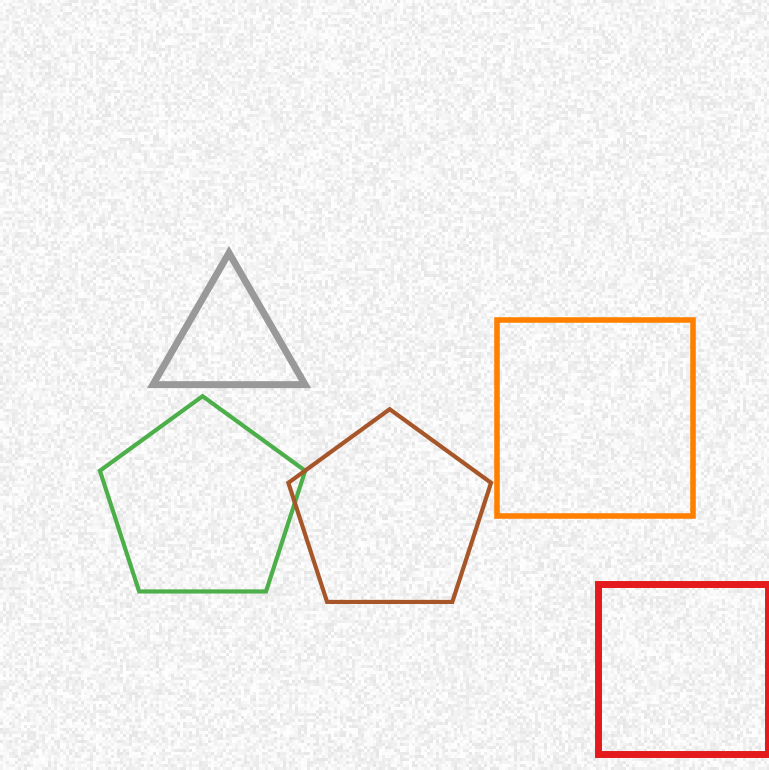[{"shape": "square", "thickness": 2.5, "radius": 0.55, "center": [0.887, 0.131]}, {"shape": "pentagon", "thickness": 1.5, "radius": 0.7, "center": [0.263, 0.345]}, {"shape": "square", "thickness": 2, "radius": 0.64, "center": [0.773, 0.457]}, {"shape": "pentagon", "thickness": 1.5, "radius": 0.69, "center": [0.506, 0.33]}, {"shape": "triangle", "thickness": 2.5, "radius": 0.57, "center": [0.297, 0.558]}]